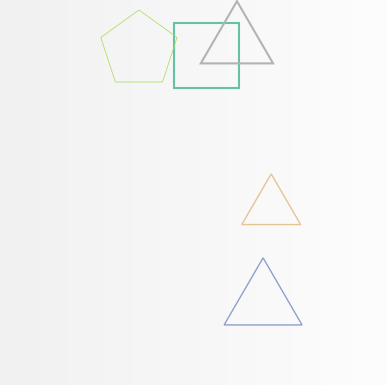[{"shape": "square", "thickness": 1.5, "radius": 0.42, "center": [0.532, 0.855]}, {"shape": "triangle", "thickness": 1, "radius": 0.58, "center": [0.679, 0.214]}, {"shape": "pentagon", "thickness": 0.5, "radius": 0.52, "center": [0.359, 0.871]}, {"shape": "triangle", "thickness": 1, "radius": 0.44, "center": [0.7, 0.461]}, {"shape": "triangle", "thickness": 1.5, "radius": 0.54, "center": [0.611, 0.889]}]